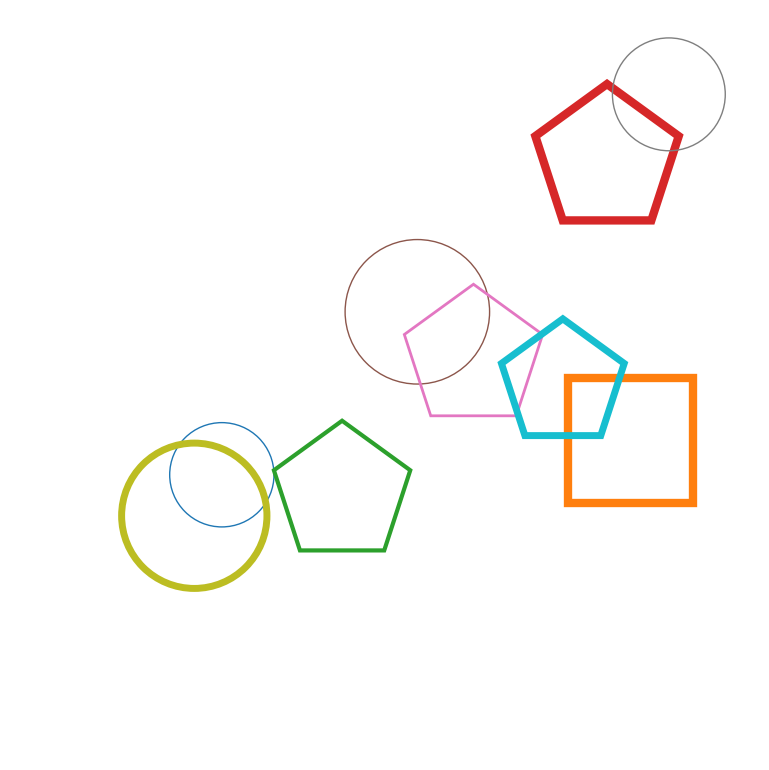[{"shape": "circle", "thickness": 0.5, "radius": 0.34, "center": [0.288, 0.383]}, {"shape": "square", "thickness": 3, "radius": 0.4, "center": [0.818, 0.428]}, {"shape": "pentagon", "thickness": 1.5, "radius": 0.47, "center": [0.444, 0.36]}, {"shape": "pentagon", "thickness": 3, "radius": 0.49, "center": [0.788, 0.793]}, {"shape": "circle", "thickness": 0.5, "radius": 0.47, "center": [0.542, 0.595]}, {"shape": "pentagon", "thickness": 1, "radius": 0.47, "center": [0.615, 0.536]}, {"shape": "circle", "thickness": 0.5, "radius": 0.37, "center": [0.869, 0.877]}, {"shape": "circle", "thickness": 2.5, "radius": 0.47, "center": [0.252, 0.33]}, {"shape": "pentagon", "thickness": 2.5, "radius": 0.42, "center": [0.731, 0.502]}]